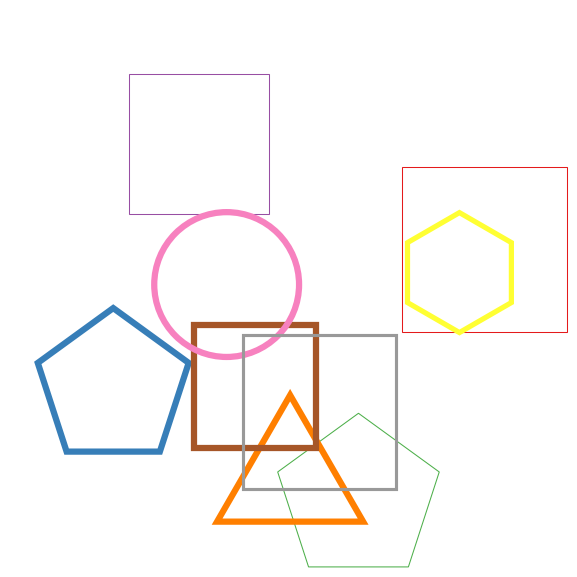[{"shape": "square", "thickness": 0.5, "radius": 0.72, "center": [0.839, 0.567]}, {"shape": "pentagon", "thickness": 3, "radius": 0.69, "center": [0.196, 0.328]}, {"shape": "pentagon", "thickness": 0.5, "radius": 0.74, "center": [0.621, 0.136]}, {"shape": "square", "thickness": 0.5, "radius": 0.61, "center": [0.345, 0.75]}, {"shape": "triangle", "thickness": 3, "radius": 0.73, "center": [0.502, 0.169]}, {"shape": "hexagon", "thickness": 2.5, "radius": 0.52, "center": [0.796, 0.527]}, {"shape": "square", "thickness": 3, "radius": 0.53, "center": [0.441, 0.33]}, {"shape": "circle", "thickness": 3, "radius": 0.63, "center": [0.392, 0.506]}, {"shape": "square", "thickness": 1.5, "radius": 0.66, "center": [0.553, 0.285]}]